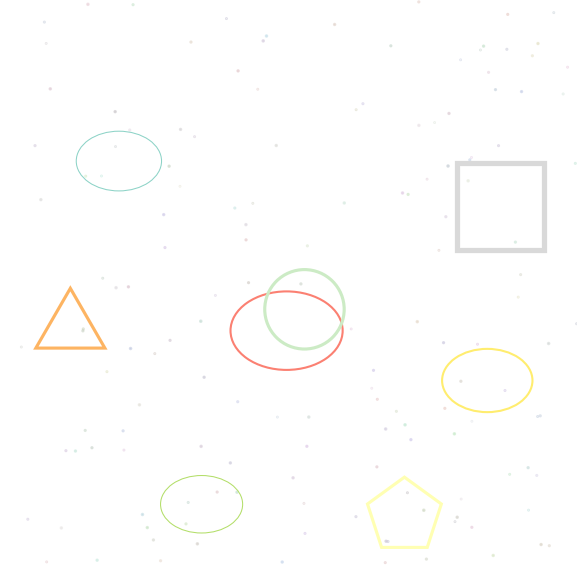[{"shape": "oval", "thickness": 0.5, "radius": 0.37, "center": [0.206, 0.72]}, {"shape": "pentagon", "thickness": 1.5, "radius": 0.34, "center": [0.7, 0.106]}, {"shape": "oval", "thickness": 1, "radius": 0.49, "center": [0.496, 0.427]}, {"shape": "triangle", "thickness": 1.5, "radius": 0.35, "center": [0.122, 0.431]}, {"shape": "oval", "thickness": 0.5, "radius": 0.36, "center": [0.349, 0.126]}, {"shape": "square", "thickness": 2.5, "radius": 0.38, "center": [0.867, 0.642]}, {"shape": "circle", "thickness": 1.5, "radius": 0.34, "center": [0.527, 0.464]}, {"shape": "oval", "thickness": 1, "radius": 0.39, "center": [0.844, 0.34]}]